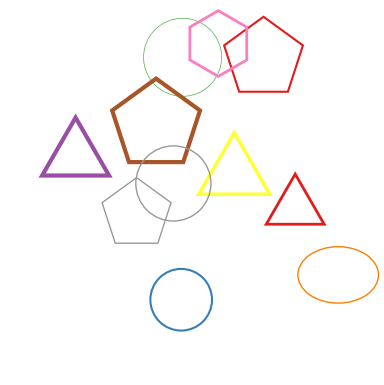[{"shape": "pentagon", "thickness": 1.5, "radius": 0.54, "center": [0.684, 0.849]}, {"shape": "triangle", "thickness": 2, "radius": 0.43, "center": [0.767, 0.461]}, {"shape": "circle", "thickness": 1.5, "radius": 0.4, "center": [0.471, 0.221]}, {"shape": "circle", "thickness": 0.5, "radius": 0.51, "center": [0.474, 0.851]}, {"shape": "triangle", "thickness": 3, "radius": 0.5, "center": [0.196, 0.594]}, {"shape": "oval", "thickness": 1, "radius": 0.52, "center": [0.878, 0.286]}, {"shape": "triangle", "thickness": 2.5, "radius": 0.53, "center": [0.609, 0.549]}, {"shape": "pentagon", "thickness": 3, "radius": 0.6, "center": [0.405, 0.676]}, {"shape": "hexagon", "thickness": 2, "radius": 0.43, "center": [0.567, 0.887]}, {"shape": "pentagon", "thickness": 1, "radius": 0.47, "center": [0.355, 0.444]}, {"shape": "circle", "thickness": 1, "radius": 0.49, "center": [0.45, 0.523]}]